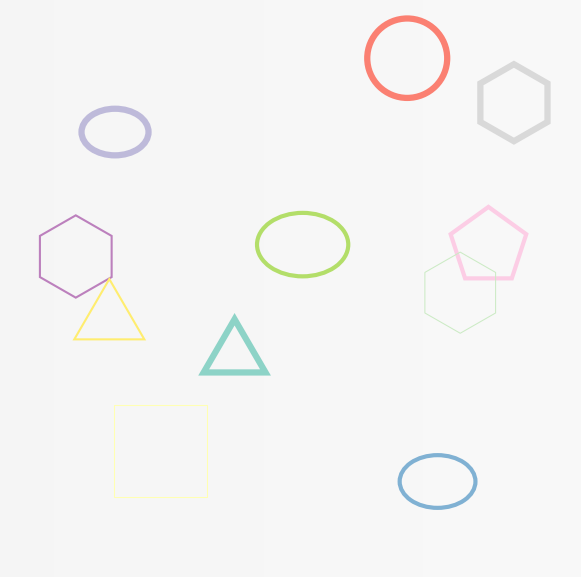[{"shape": "triangle", "thickness": 3, "radius": 0.31, "center": [0.404, 0.385]}, {"shape": "square", "thickness": 0.5, "radius": 0.4, "center": [0.276, 0.217]}, {"shape": "oval", "thickness": 3, "radius": 0.29, "center": [0.198, 0.77]}, {"shape": "circle", "thickness": 3, "radius": 0.34, "center": [0.701, 0.898]}, {"shape": "oval", "thickness": 2, "radius": 0.33, "center": [0.753, 0.165]}, {"shape": "oval", "thickness": 2, "radius": 0.39, "center": [0.521, 0.576]}, {"shape": "pentagon", "thickness": 2, "radius": 0.34, "center": [0.84, 0.572]}, {"shape": "hexagon", "thickness": 3, "radius": 0.33, "center": [0.884, 0.821]}, {"shape": "hexagon", "thickness": 1, "radius": 0.36, "center": [0.13, 0.555]}, {"shape": "hexagon", "thickness": 0.5, "radius": 0.35, "center": [0.792, 0.492]}, {"shape": "triangle", "thickness": 1, "radius": 0.35, "center": [0.188, 0.446]}]